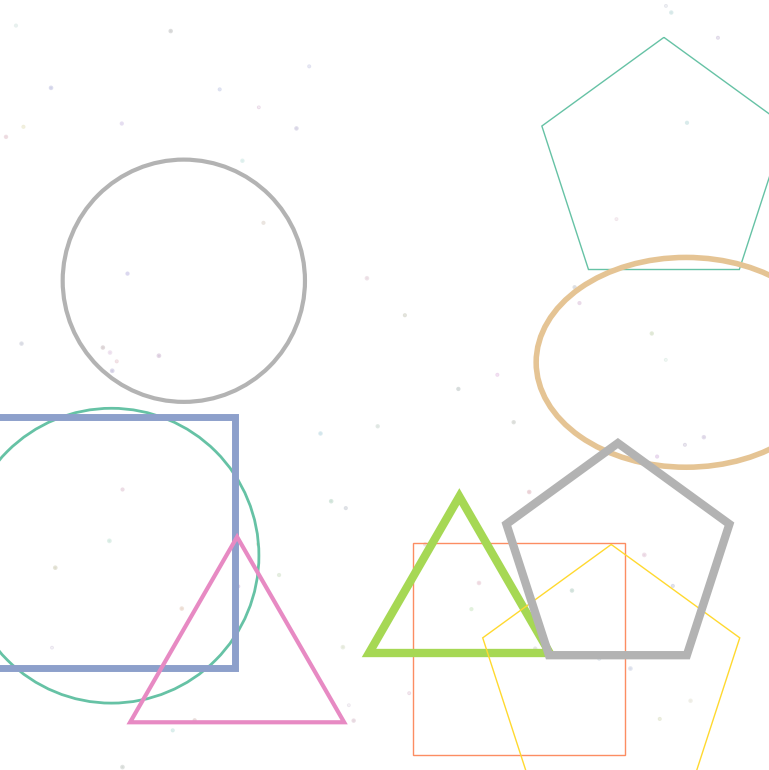[{"shape": "circle", "thickness": 1, "radius": 0.96, "center": [0.145, 0.278]}, {"shape": "pentagon", "thickness": 0.5, "radius": 0.83, "center": [0.862, 0.785]}, {"shape": "square", "thickness": 0.5, "radius": 0.69, "center": [0.674, 0.157]}, {"shape": "square", "thickness": 2.5, "radius": 0.82, "center": [0.142, 0.296]}, {"shape": "triangle", "thickness": 1.5, "radius": 0.8, "center": [0.308, 0.142]}, {"shape": "triangle", "thickness": 3, "radius": 0.68, "center": [0.597, 0.22]}, {"shape": "pentagon", "thickness": 0.5, "radius": 0.88, "center": [0.794, 0.117]}, {"shape": "oval", "thickness": 2, "radius": 0.97, "center": [0.891, 0.529]}, {"shape": "pentagon", "thickness": 3, "radius": 0.76, "center": [0.802, 0.272]}, {"shape": "circle", "thickness": 1.5, "radius": 0.79, "center": [0.239, 0.635]}]